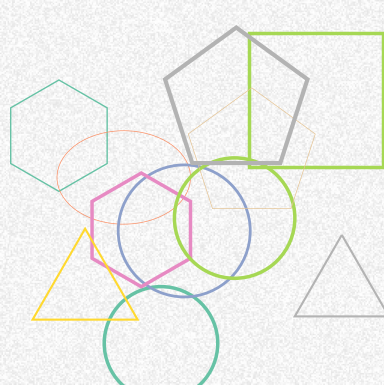[{"shape": "circle", "thickness": 2.5, "radius": 0.74, "center": [0.418, 0.108]}, {"shape": "hexagon", "thickness": 1, "radius": 0.72, "center": [0.153, 0.648]}, {"shape": "oval", "thickness": 0.5, "radius": 0.87, "center": [0.321, 0.539]}, {"shape": "circle", "thickness": 2, "radius": 0.86, "center": [0.478, 0.4]}, {"shape": "hexagon", "thickness": 2.5, "radius": 0.74, "center": [0.367, 0.403]}, {"shape": "circle", "thickness": 2.5, "radius": 0.78, "center": [0.609, 0.434]}, {"shape": "square", "thickness": 2.5, "radius": 0.87, "center": [0.821, 0.741]}, {"shape": "triangle", "thickness": 1.5, "radius": 0.79, "center": [0.221, 0.249]}, {"shape": "pentagon", "thickness": 0.5, "radius": 0.87, "center": [0.654, 0.598]}, {"shape": "pentagon", "thickness": 3, "radius": 0.97, "center": [0.614, 0.734]}, {"shape": "triangle", "thickness": 1.5, "radius": 0.71, "center": [0.888, 0.249]}]